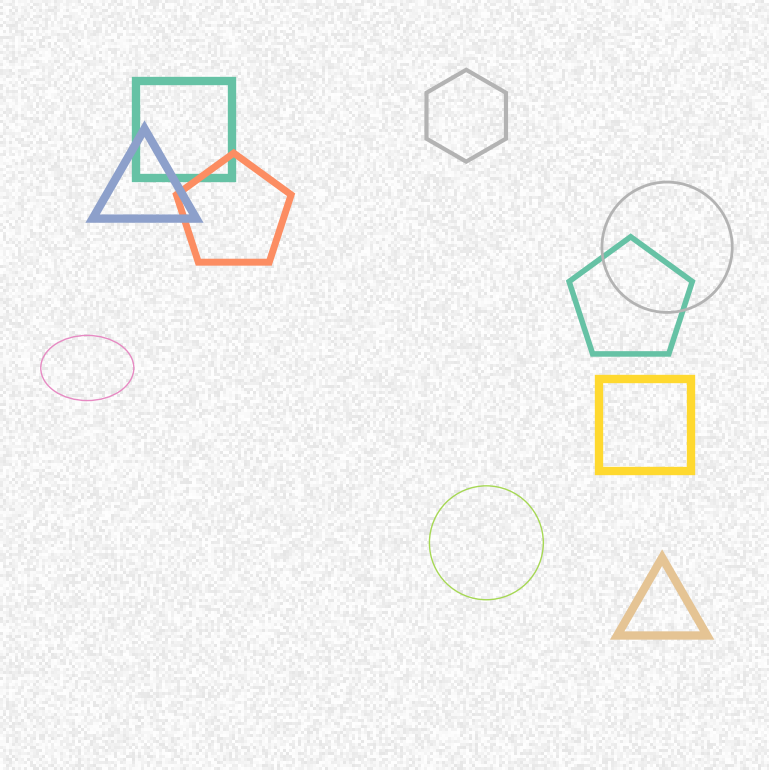[{"shape": "square", "thickness": 3, "radius": 0.31, "center": [0.239, 0.831]}, {"shape": "pentagon", "thickness": 2, "radius": 0.42, "center": [0.819, 0.608]}, {"shape": "pentagon", "thickness": 2.5, "radius": 0.39, "center": [0.304, 0.723]}, {"shape": "triangle", "thickness": 3, "radius": 0.39, "center": [0.188, 0.755]}, {"shape": "oval", "thickness": 0.5, "radius": 0.3, "center": [0.113, 0.522]}, {"shape": "circle", "thickness": 0.5, "radius": 0.37, "center": [0.632, 0.295]}, {"shape": "square", "thickness": 3, "radius": 0.3, "center": [0.838, 0.448]}, {"shape": "triangle", "thickness": 3, "radius": 0.34, "center": [0.86, 0.208]}, {"shape": "circle", "thickness": 1, "radius": 0.42, "center": [0.866, 0.679]}, {"shape": "hexagon", "thickness": 1.5, "radius": 0.3, "center": [0.605, 0.85]}]